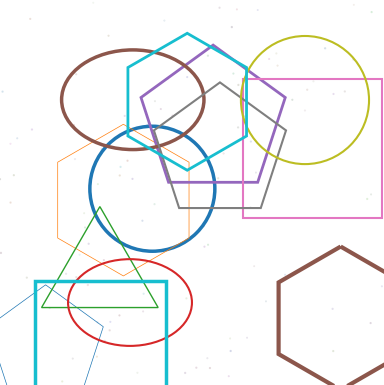[{"shape": "circle", "thickness": 2.5, "radius": 0.81, "center": [0.396, 0.51]}, {"shape": "pentagon", "thickness": 0.5, "radius": 0.79, "center": [0.118, 0.103]}, {"shape": "hexagon", "thickness": 0.5, "radius": 0.98, "center": [0.32, 0.48]}, {"shape": "triangle", "thickness": 1, "radius": 0.87, "center": [0.259, 0.289]}, {"shape": "oval", "thickness": 1.5, "radius": 0.8, "center": [0.338, 0.214]}, {"shape": "pentagon", "thickness": 2, "radius": 0.98, "center": [0.554, 0.686]}, {"shape": "hexagon", "thickness": 3, "radius": 0.93, "center": [0.885, 0.173]}, {"shape": "oval", "thickness": 2.5, "radius": 0.92, "center": [0.345, 0.741]}, {"shape": "square", "thickness": 1.5, "radius": 0.9, "center": [0.812, 0.615]}, {"shape": "pentagon", "thickness": 1.5, "radius": 0.9, "center": [0.571, 0.606]}, {"shape": "circle", "thickness": 1.5, "radius": 0.83, "center": [0.792, 0.74]}, {"shape": "square", "thickness": 2.5, "radius": 0.85, "center": [0.26, 0.1]}, {"shape": "hexagon", "thickness": 2, "radius": 0.89, "center": [0.486, 0.736]}]